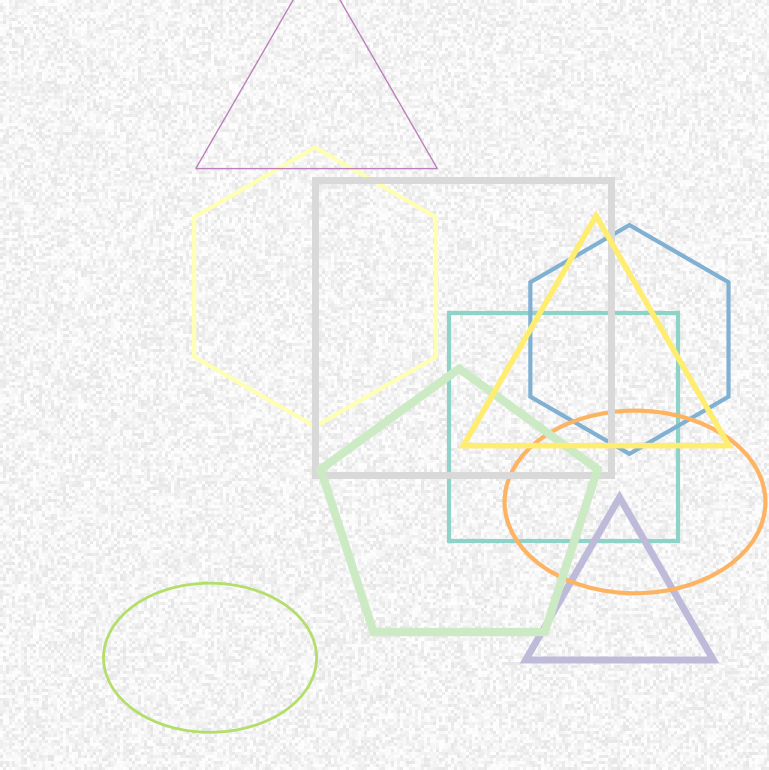[{"shape": "square", "thickness": 1.5, "radius": 0.74, "center": [0.732, 0.446]}, {"shape": "hexagon", "thickness": 1.5, "radius": 0.91, "center": [0.409, 0.627]}, {"shape": "triangle", "thickness": 2.5, "radius": 0.7, "center": [0.805, 0.213]}, {"shape": "hexagon", "thickness": 1.5, "radius": 0.74, "center": [0.817, 0.559]}, {"shape": "oval", "thickness": 1.5, "radius": 0.85, "center": [0.825, 0.348]}, {"shape": "oval", "thickness": 1, "radius": 0.69, "center": [0.273, 0.146]}, {"shape": "square", "thickness": 2.5, "radius": 0.96, "center": [0.601, 0.575]}, {"shape": "triangle", "thickness": 0.5, "radius": 0.91, "center": [0.411, 0.872]}, {"shape": "pentagon", "thickness": 3, "radius": 0.95, "center": [0.596, 0.332]}, {"shape": "triangle", "thickness": 2, "radius": 1.0, "center": [0.774, 0.521]}]